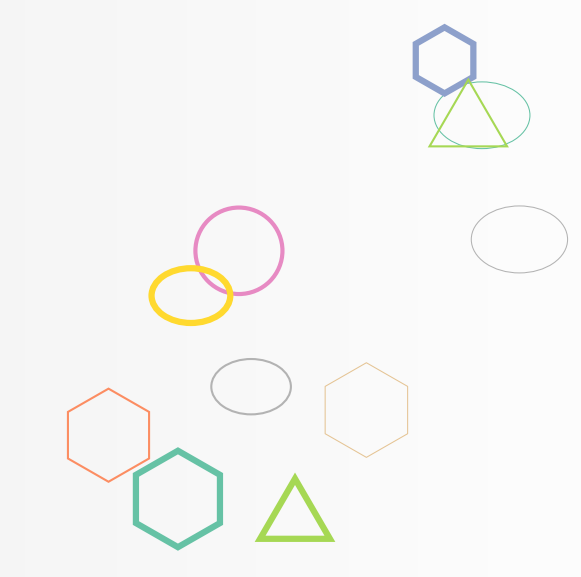[{"shape": "oval", "thickness": 0.5, "radius": 0.41, "center": [0.829, 0.8]}, {"shape": "hexagon", "thickness": 3, "radius": 0.42, "center": [0.306, 0.135]}, {"shape": "hexagon", "thickness": 1, "radius": 0.4, "center": [0.187, 0.246]}, {"shape": "hexagon", "thickness": 3, "radius": 0.29, "center": [0.765, 0.895]}, {"shape": "circle", "thickness": 2, "radius": 0.37, "center": [0.411, 0.565]}, {"shape": "triangle", "thickness": 1, "radius": 0.39, "center": [0.806, 0.784]}, {"shape": "triangle", "thickness": 3, "radius": 0.35, "center": [0.508, 0.101]}, {"shape": "oval", "thickness": 3, "radius": 0.34, "center": [0.328, 0.487]}, {"shape": "hexagon", "thickness": 0.5, "radius": 0.41, "center": [0.63, 0.289]}, {"shape": "oval", "thickness": 0.5, "radius": 0.41, "center": [0.894, 0.585]}, {"shape": "oval", "thickness": 1, "radius": 0.34, "center": [0.432, 0.33]}]